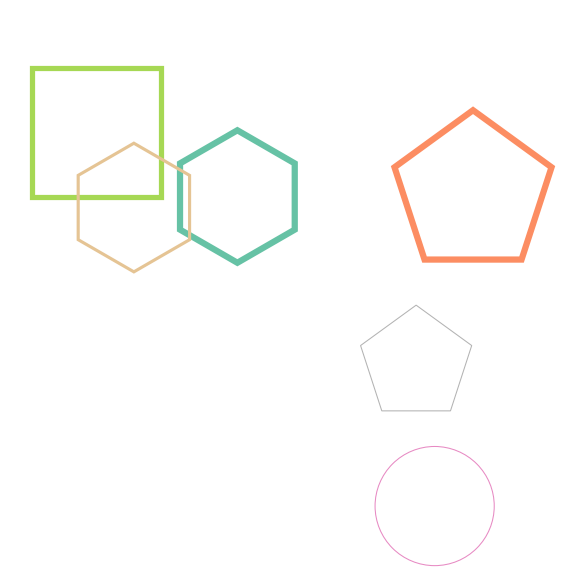[{"shape": "hexagon", "thickness": 3, "radius": 0.57, "center": [0.411, 0.659]}, {"shape": "pentagon", "thickness": 3, "radius": 0.71, "center": [0.819, 0.665]}, {"shape": "circle", "thickness": 0.5, "radius": 0.52, "center": [0.753, 0.123]}, {"shape": "square", "thickness": 2.5, "radius": 0.56, "center": [0.167, 0.77]}, {"shape": "hexagon", "thickness": 1.5, "radius": 0.56, "center": [0.232, 0.64]}, {"shape": "pentagon", "thickness": 0.5, "radius": 0.51, "center": [0.721, 0.37]}]